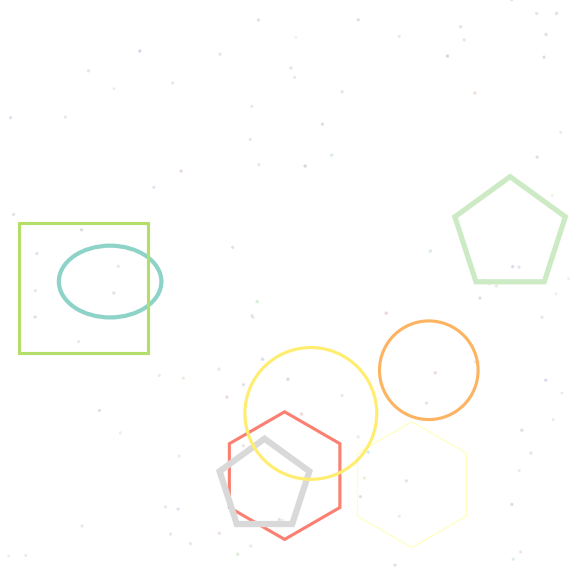[{"shape": "oval", "thickness": 2, "radius": 0.44, "center": [0.191, 0.512]}, {"shape": "hexagon", "thickness": 0.5, "radius": 0.54, "center": [0.713, 0.16]}, {"shape": "hexagon", "thickness": 1.5, "radius": 0.55, "center": [0.493, 0.176]}, {"shape": "circle", "thickness": 1.5, "radius": 0.43, "center": [0.742, 0.358]}, {"shape": "square", "thickness": 1.5, "radius": 0.56, "center": [0.145, 0.5]}, {"shape": "pentagon", "thickness": 3, "radius": 0.41, "center": [0.458, 0.158]}, {"shape": "pentagon", "thickness": 2.5, "radius": 0.5, "center": [0.883, 0.593]}, {"shape": "circle", "thickness": 1.5, "radius": 0.57, "center": [0.538, 0.283]}]